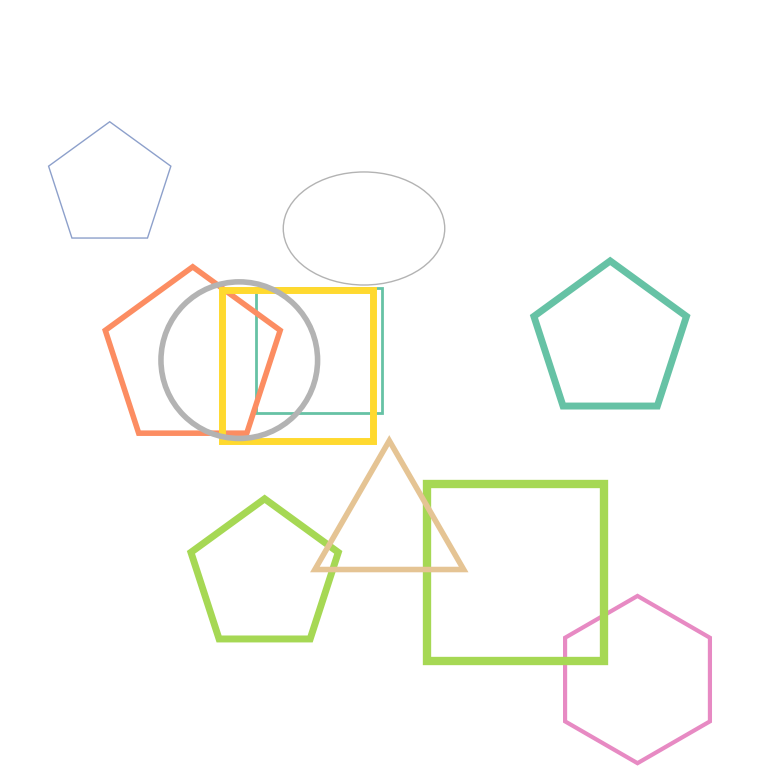[{"shape": "square", "thickness": 1, "radius": 0.41, "center": [0.414, 0.545]}, {"shape": "pentagon", "thickness": 2.5, "radius": 0.52, "center": [0.792, 0.557]}, {"shape": "pentagon", "thickness": 2, "radius": 0.6, "center": [0.25, 0.534]}, {"shape": "pentagon", "thickness": 0.5, "radius": 0.42, "center": [0.142, 0.758]}, {"shape": "hexagon", "thickness": 1.5, "radius": 0.54, "center": [0.828, 0.117]}, {"shape": "pentagon", "thickness": 2.5, "radius": 0.5, "center": [0.344, 0.252]}, {"shape": "square", "thickness": 3, "radius": 0.57, "center": [0.67, 0.256]}, {"shape": "square", "thickness": 2.5, "radius": 0.49, "center": [0.387, 0.525]}, {"shape": "triangle", "thickness": 2, "radius": 0.56, "center": [0.506, 0.316]}, {"shape": "circle", "thickness": 2, "radius": 0.51, "center": [0.311, 0.532]}, {"shape": "oval", "thickness": 0.5, "radius": 0.52, "center": [0.473, 0.703]}]